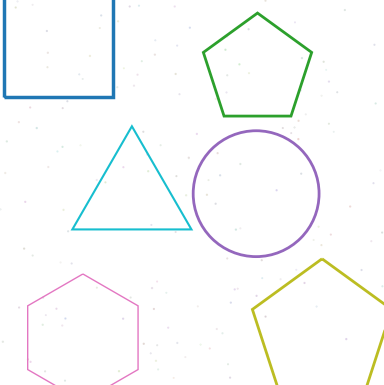[{"shape": "square", "thickness": 2.5, "radius": 0.71, "center": [0.152, 0.891]}, {"shape": "pentagon", "thickness": 2, "radius": 0.74, "center": [0.669, 0.818]}, {"shape": "circle", "thickness": 2, "radius": 0.82, "center": [0.665, 0.497]}, {"shape": "hexagon", "thickness": 1, "radius": 0.83, "center": [0.215, 0.123]}, {"shape": "pentagon", "thickness": 2, "radius": 0.95, "center": [0.836, 0.138]}, {"shape": "triangle", "thickness": 1.5, "radius": 0.89, "center": [0.343, 0.493]}]